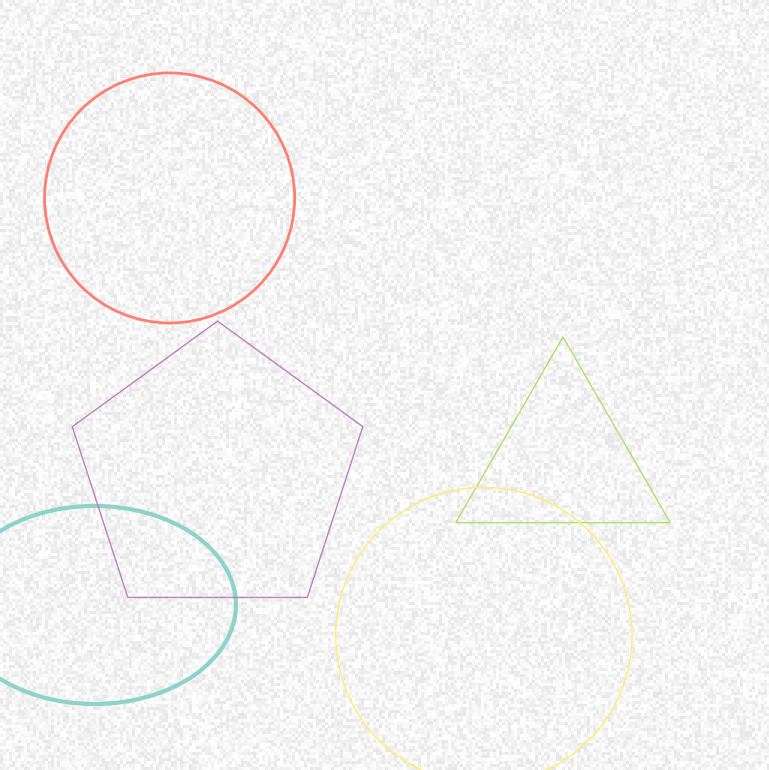[{"shape": "oval", "thickness": 1.5, "radius": 0.92, "center": [0.123, 0.214]}, {"shape": "circle", "thickness": 1, "radius": 0.81, "center": [0.22, 0.743]}, {"shape": "triangle", "thickness": 0.5, "radius": 0.8, "center": [0.731, 0.402]}, {"shape": "pentagon", "thickness": 0.5, "radius": 0.99, "center": [0.283, 0.385]}, {"shape": "circle", "thickness": 0.5, "radius": 0.96, "center": [0.628, 0.175]}]